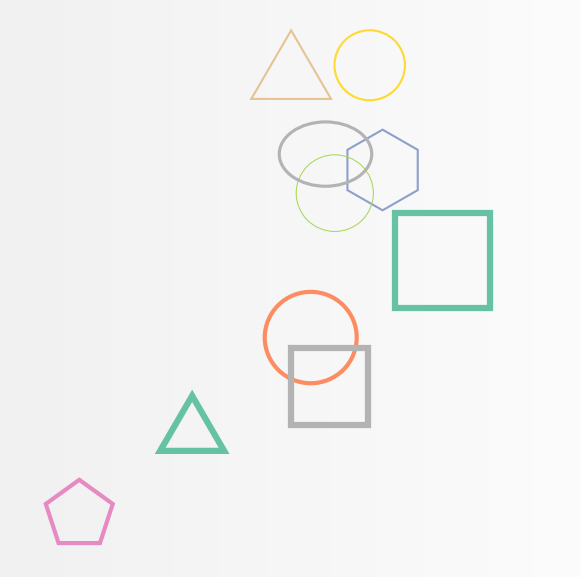[{"shape": "triangle", "thickness": 3, "radius": 0.32, "center": [0.331, 0.25]}, {"shape": "square", "thickness": 3, "radius": 0.41, "center": [0.761, 0.548]}, {"shape": "circle", "thickness": 2, "radius": 0.4, "center": [0.535, 0.415]}, {"shape": "hexagon", "thickness": 1, "radius": 0.35, "center": [0.658, 0.705]}, {"shape": "pentagon", "thickness": 2, "radius": 0.3, "center": [0.136, 0.108]}, {"shape": "circle", "thickness": 0.5, "radius": 0.33, "center": [0.576, 0.665]}, {"shape": "circle", "thickness": 1, "radius": 0.3, "center": [0.636, 0.886]}, {"shape": "triangle", "thickness": 1, "radius": 0.4, "center": [0.501, 0.867]}, {"shape": "oval", "thickness": 1.5, "radius": 0.4, "center": [0.56, 0.732]}, {"shape": "square", "thickness": 3, "radius": 0.33, "center": [0.567, 0.331]}]